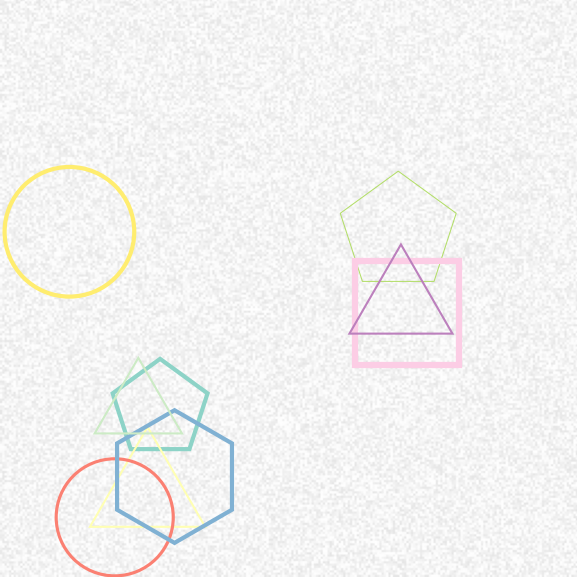[{"shape": "pentagon", "thickness": 2, "radius": 0.43, "center": [0.277, 0.291]}, {"shape": "triangle", "thickness": 1, "radius": 0.58, "center": [0.256, 0.145]}, {"shape": "circle", "thickness": 1.5, "radius": 0.51, "center": [0.199, 0.103]}, {"shape": "hexagon", "thickness": 2, "radius": 0.57, "center": [0.302, 0.174]}, {"shape": "pentagon", "thickness": 0.5, "radius": 0.53, "center": [0.69, 0.597]}, {"shape": "square", "thickness": 3, "radius": 0.45, "center": [0.705, 0.457]}, {"shape": "triangle", "thickness": 1, "radius": 0.51, "center": [0.694, 0.473]}, {"shape": "triangle", "thickness": 1, "radius": 0.44, "center": [0.239, 0.292]}, {"shape": "circle", "thickness": 2, "radius": 0.56, "center": [0.12, 0.598]}]